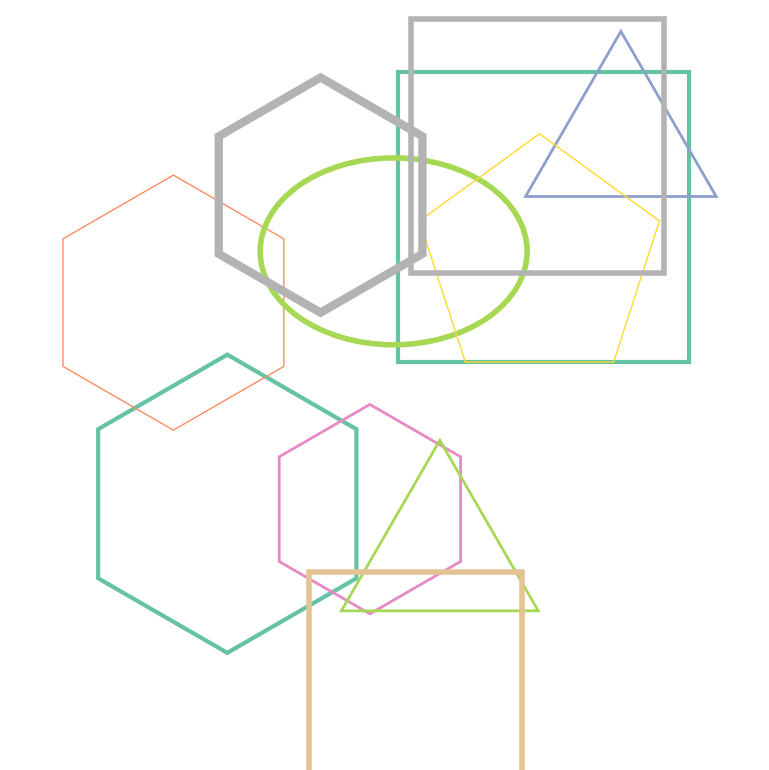[{"shape": "square", "thickness": 1.5, "radius": 0.94, "center": [0.706, 0.718]}, {"shape": "hexagon", "thickness": 1.5, "radius": 0.97, "center": [0.295, 0.346]}, {"shape": "hexagon", "thickness": 0.5, "radius": 0.83, "center": [0.225, 0.607]}, {"shape": "triangle", "thickness": 1, "radius": 0.71, "center": [0.806, 0.816]}, {"shape": "hexagon", "thickness": 1, "radius": 0.68, "center": [0.48, 0.339]}, {"shape": "triangle", "thickness": 1, "radius": 0.74, "center": [0.571, 0.281]}, {"shape": "oval", "thickness": 2, "radius": 0.87, "center": [0.511, 0.674]}, {"shape": "pentagon", "thickness": 0.5, "radius": 0.82, "center": [0.701, 0.662]}, {"shape": "square", "thickness": 2, "radius": 0.69, "center": [0.539, 0.118]}, {"shape": "square", "thickness": 2, "radius": 0.82, "center": [0.698, 0.81]}, {"shape": "hexagon", "thickness": 3, "radius": 0.76, "center": [0.416, 0.747]}]